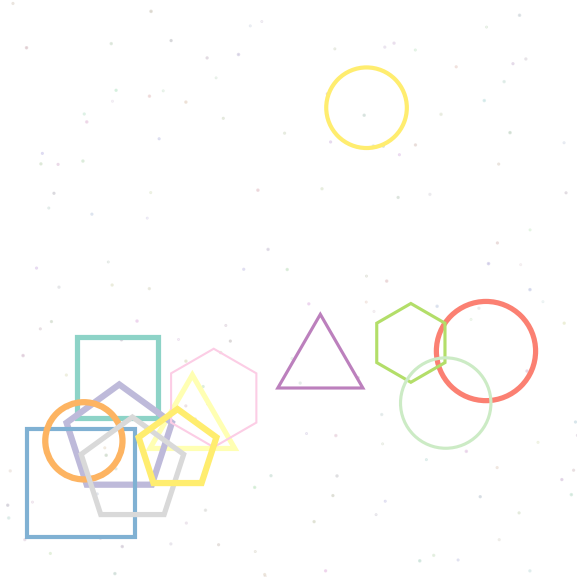[{"shape": "square", "thickness": 2.5, "radius": 0.35, "center": [0.204, 0.346]}, {"shape": "triangle", "thickness": 2.5, "radius": 0.42, "center": [0.333, 0.265]}, {"shape": "pentagon", "thickness": 3, "radius": 0.48, "center": [0.207, 0.237]}, {"shape": "circle", "thickness": 2.5, "radius": 0.43, "center": [0.842, 0.391]}, {"shape": "square", "thickness": 2, "radius": 0.47, "center": [0.14, 0.162]}, {"shape": "circle", "thickness": 3, "radius": 0.33, "center": [0.145, 0.236]}, {"shape": "hexagon", "thickness": 1.5, "radius": 0.34, "center": [0.711, 0.405]}, {"shape": "hexagon", "thickness": 1, "radius": 0.43, "center": [0.37, 0.31]}, {"shape": "pentagon", "thickness": 2.5, "radius": 0.47, "center": [0.229, 0.184]}, {"shape": "triangle", "thickness": 1.5, "radius": 0.43, "center": [0.555, 0.37]}, {"shape": "circle", "thickness": 1.5, "radius": 0.39, "center": [0.772, 0.301]}, {"shape": "pentagon", "thickness": 3, "radius": 0.35, "center": [0.307, 0.22]}, {"shape": "circle", "thickness": 2, "radius": 0.35, "center": [0.635, 0.813]}]